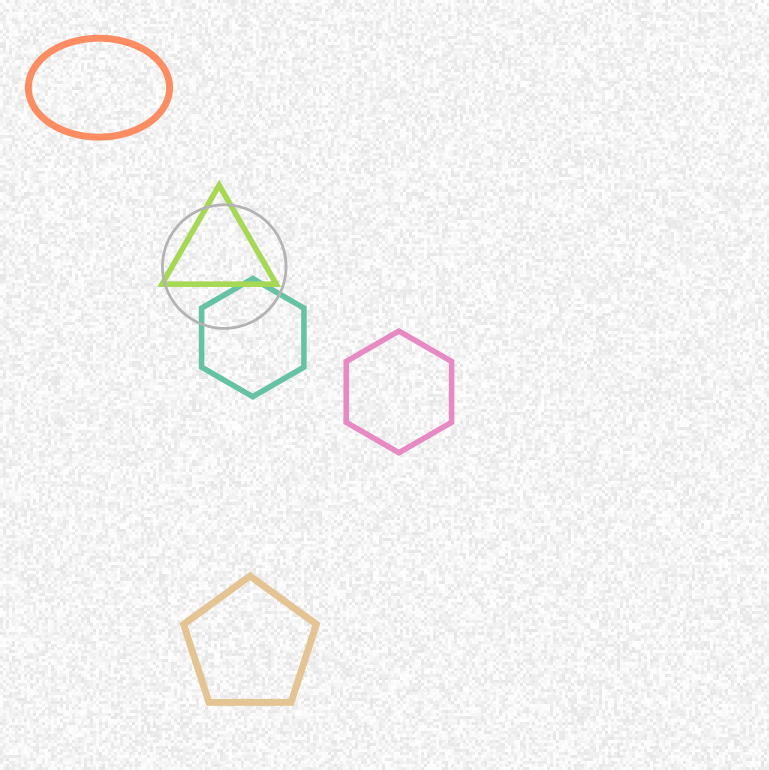[{"shape": "hexagon", "thickness": 2, "radius": 0.38, "center": [0.328, 0.562]}, {"shape": "oval", "thickness": 2.5, "radius": 0.46, "center": [0.129, 0.886]}, {"shape": "hexagon", "thickness": 2, "radius": 0.4, "center": [0.518, 0.491]}, {"shape": "triangle", "thickness": 2, "radius": 0.43, "center": [0.285, 0.674]}, {"shape": "pentagon", "thickness": 2.5, "radius": 0.45, "center": [0.325, 0.161]}, {"shape": "circle", "thickness": 1, "radius": 0.4, "center": [0.291, 0.654]}]